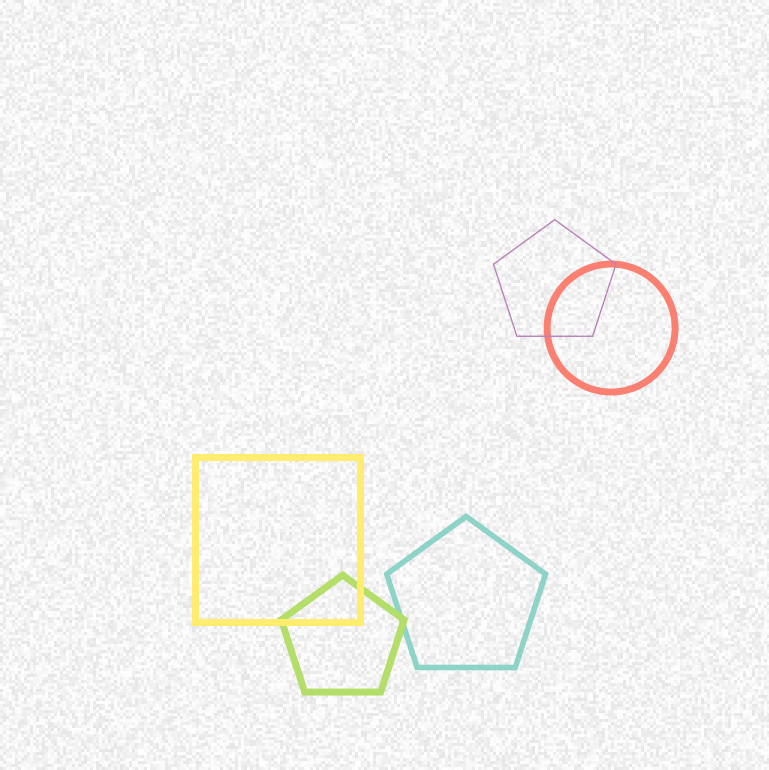[{"shape": "pentagon", "thickness": 2, "radius": 0.54, "center": [0.605, 0.221]}, {"shape": "circle", "thickness": 2.5, "radius": 0.42, "center": [0.794, 0.574]}, {"shape": "pentagon", "thickness": 2.5, "radius": 0.42, "center": [0.445, 0.169]}, {"shape": "pentagon", "thickness": 0.5, "radius": 0.42, "center": [0.72, 0.631]}, {"shape": "square", "thickness": 2.5, "radius": 0.53, "center": [0.36, 0.299]}]